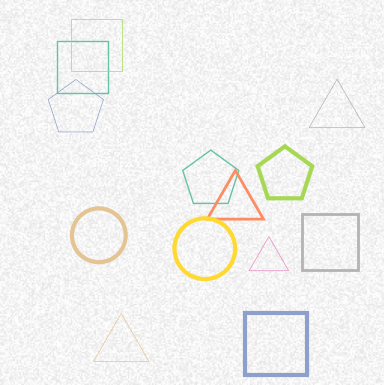[{"shape": "square", "thickness": 1, "radius": 0.33, "center": [0.215, 0.826]}, {"shape": "pentagon", "thickness": 1, "radius": 0.38, "center": [0.547, 0.534]}, {"shape": "triangle", "thickness": 2, "radius": 0.42, "center": [0.611, 0.473]}, {"shape": "pentagon", "thickness": 0.5, "radius": 0.38, "center": [0.197, 0.718]}, {"shape": "square", "thickness": 3, "radius": 0.4, "center": [0.717, 0.106]}, {"shape": "triangle", "thickness": 0.5, "radius": 0.3, "center": [0.698, 0.326]}, {"shape": "pentagon", "thickness": 3, "radius": 0.37, "center": [0.74, 0.545]}, {"shape": "square", "thickness": 0.5, "radius": 0.34, "center": [0.251, 0.883]}, {"shape": "circle", "thickness": 3, "radius": 0.39, "center": [0.532, 0.354]}, {"shape": "triangle", "thickness": 0.5, "radius": 0.42, "center": [0.315, 0.103]}, {"shape": "circle", "thickness": 3, "radius": 0.35, "center": [0.257, 0.389]}, {"shape": "triangle", "thickness": 0.5, "radius": 0.42, "center": [0.875, 0.711]}, {"shape": "square", "thickness": 2, "radius": 0.36, "center": [0.857, 0.372]}]